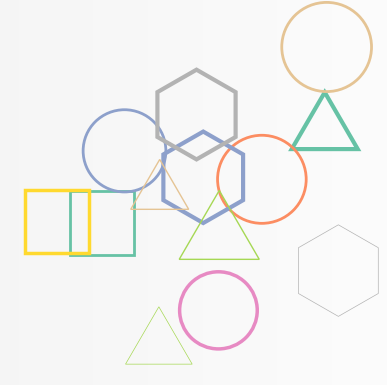[{"shape": "triangle", "thickness": 3, "radius": 0.49, "center": [0.838, 0.662]}, {"shape": "square", "thickness": 2, "radius": 0.41, "center": [0.262, 0.42]}, {"shape": "circle", "thickness": 2, "radius": 0.57, "center": [0.676, 0.534]}, {"shape": "circle", "thickness": 2, "radius": 0.53, "center": [0.321, 0.608]}, {"shape": "hexagon", "thickness": 3, "radius": 0.59, "center": [0.524, 0.539]}, {"shape": "circle", "thickness": 2.5, "radius": 0.5, "center": [0.564, 0.194]}, {"shape": "triangle", "thickness": 1, "radius": 0.6, "center": [0.566, 0.386]}, {"shape": "triangle", "thickness": 0.5, "radius": 0.5, "center": [0.41, 0.104]}, {"shape": "square", "thickness": 2.5, "radius": 0.41, "center": [0.147, 0.426]}, {"shape": "circle", "thickness": 2, "radius": 0.58, "center": [0.843, 0.878]}, {"shape": "triangle", "thickness": 1, "radius": 0.43, "center": [0.412, 0.499]}, {"shape": "hexagon", "thickness": 3, "radius": 0.58, "center": [0.507, 0.702]}, {"shape": "hexagon", "thickness": 0.5, "radius": 0.59, "center": [0.873, 0.297]}]